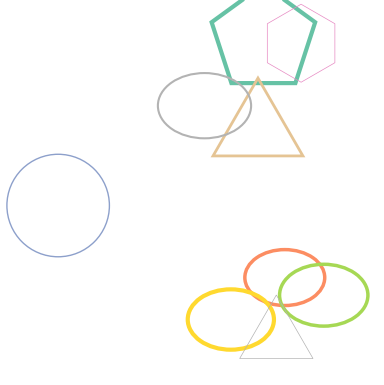[{"shape": "pentagon", "thickness": 3, "radius": 0.71, "center": [0.684, 0.899]}, {"shape": "oval", "thickness": 2.5, "radius": 0.52, "center": [0.74, 0.279]}, {"shape": "circle", "thickness": 1, "radius": 0.67, "center": [0.151, 0.466]}, {"shape": "hexagon", "thickness": 0.5, "radius": 0.51, "center": [0.782, 0.888]}, {"shape": "oval", "thickness": 2.5, "radius": 0.57, "center": [0.841, 0.233]}, {"shape": "oval", "thickness": 3, "radius": 0.56, "center": [0.6, 0.17]}, {"shape": "triangle", "thickness": 2, "radius": 0.67, "center": [0.67, 0.662]}, {"shape": "oval", "thickness": 1.5, "radius": 0.61, "center": [0.531, 0.725]}, {"shape": "triangle", "thickness": 0.5, "radius": 0.55, "center": [0.718, 0.124]}]